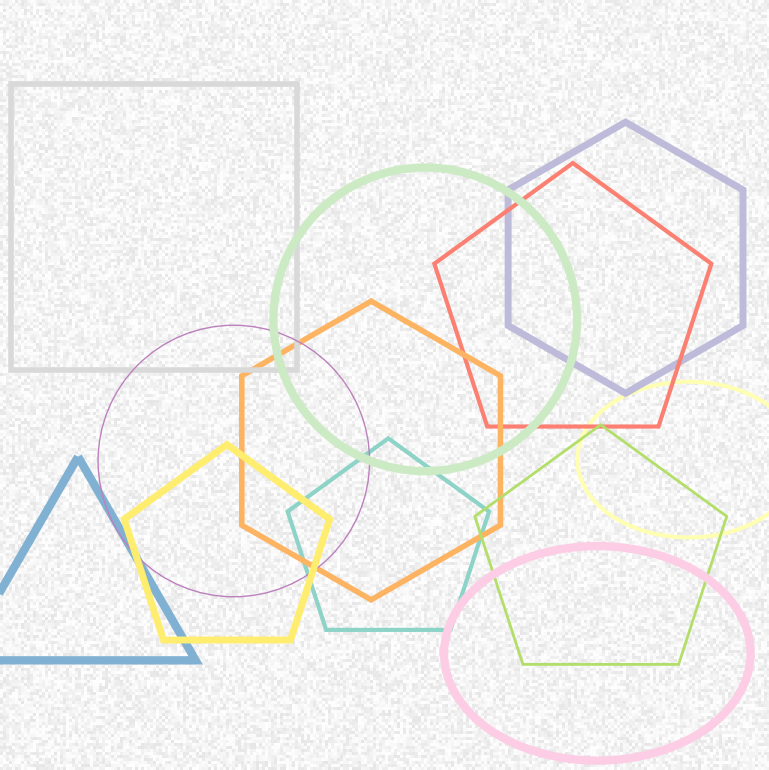[{"shape": "pentagon", "thickness": 1.5, "radius": 0.69, "center": [0.504, 0.293]}, {"shape": "oval", "thickness": 1.5, "radius": 0.72, "center": [0.894, 0.403]}, {"shape": "hexagon", "thickness": 2.5, "radius": 0.88, "center": [0.812, 0.665]}, {"shape": "pentagon", "thickness": 1.5, "radius": 0.95, "center": [0.744, 0.599]}, {"shape": "triangle", "thickness": 3, "radius": 0.88, "center": [0.101, 0.231]}, {"shape": "hexagon", "thickness": 2, "radius": 0.97, "center": [0.482, 0.415]}, {"shape": "pentagon", "thickness": 1, "radius": 0.86, "center": [0.78, 0.276]}, {"shape": "oval", "thickness": 3, "radius": 1.0, "center": [0.776, 0.152]}, {"shape": "square", "thickness": 2, "radius": 0.93, "center": [0.2, 0.705]}, {"shape": "circle", "thickness": 0.5, "radius": 0.88, "center": [0.304, 0.401]}, {"shape": "circle", "thickness": 3, "radius": 0.99, "center": [0.552, 0.585]}, {"shape": "pentagon", "thickness": 2.5, "radius": 0.7, "center": [0.295, 0.282]}]